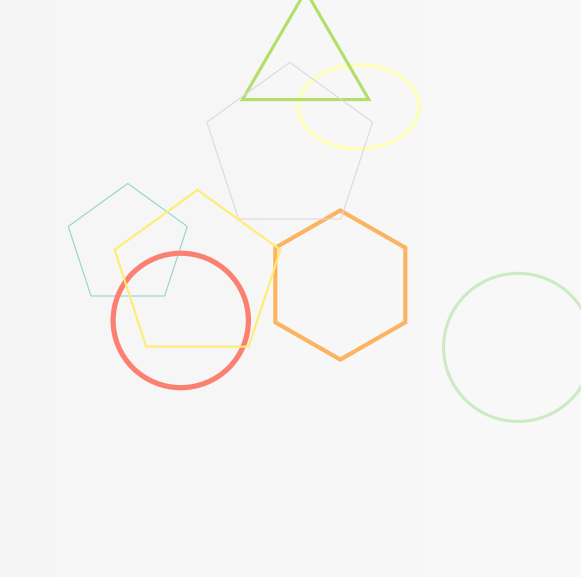[{"shape": "pentagon", "thickness": 0.5, "radius": 0.54, "center": [0.22, 0.574]}, {"shape": "oval", "thickness": 1.5, "radius": 0.52, "center": [0.617, 0.814]}, {"shape": "circle", "thickness": 2.5, "radius": 0.58, "center": [0.311, 0.444]}, {"shape": "hexagon", "thickness": 2, "radius": 0.65, "center": [0.585, 0.506]}, {"shape": "triangle", "thickness": 1.5, "radius": 0.63, "center": [0.526, 0.889]}, {"shape": "pentagon", "thickness": 0.5, "radius": 0.75, "center": [0.498, 0.741]}, {"shape": "circle", "thickness": 1.5, "radius": 0.64, "center": [0.891, 0.398]}, {"shape": "pentagon", "thickness": 1, "radius": 0.75, "center": [0.34, 0.52]}]